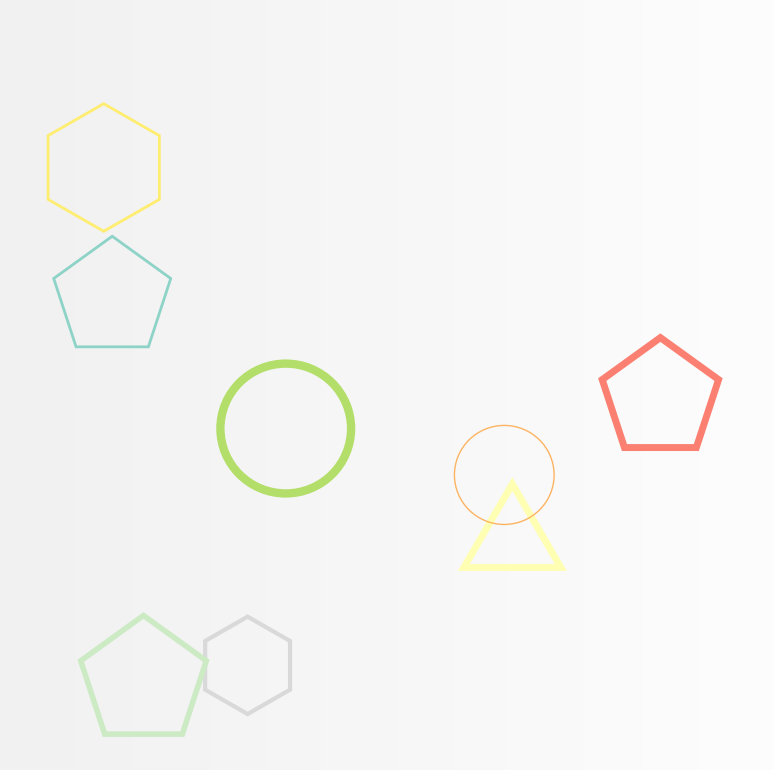[{"shape": "pentagon", "thickness": 1, "radius": 0.4, "center": [0.145, 0.614]}, {"shape": "triangle", "thickness": 2.5, "radius": 0.36, "center": [0.661, 0.299]}, {"shape": "pentagon", "thickness": 2.5, "radius": 0.39, "center": [0.852, 0.483]}, {"shape": "circle", "thickness": 0.5, "radius": 0.32, "center": [0.651, 0.383]}, {"shape": "circle", "thickness": 3, "radius": 0.42, "center": [0.369, 0.443]}, {"shape": "hexagon", "thickness": 1.5, "radius": 0.32, "center": [0.319, 0.136]}, {"shape": "pentagon", "thickness": 2, "radius": 0.43, "center": [0.185, 0.115]}, {"shape": "hexagon", "thickness": 1, "radius": 0.41, "center": [0.134, 0.782]}]